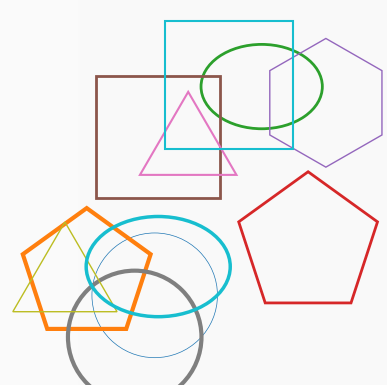[{"shape": "circle", "thickness": 0.5, "radius": 0.81, "center": [0.399, 0.233]}, {"shape": "pentagon", "thickness": 3, "radius": 0.87, "center": [0.224, 0.286]}, {"shape": "oval", "thickness": 2, "radius": 0.78, "center": [0.675, 0.775]}, {"shape": "pentagon", "thickness": 2, "radius": 0.94, "center": [0.795, 0.366]}, {"shape": "hexagon", "thickness": 1, "radius": 0.84, "center": [0.841, 0.733]}, {"shape": "square", "thickness": 2, "radius": 0.8, "center": [0.408, 0.645]}, {"shape": "triangle", "thickness": 1.5, "radius": 0.72, "center": [0.486, 0.618]}, {"shape": "circle", "thickness": 3, "radius": 0.86, "center": [0.348, 0.125]}, {"shape": "triangle", "thickness": 1, "radius": 0.78, "center": [0.168, 0.268]}, {"shape": "square", "thickness": 1.5, "radius": 0.83, "center": [0.591, 0.779]}, {"shape": "oval", "thickness": 2.5, "radius": 0.93, "center": [0.408, 0.308]}]